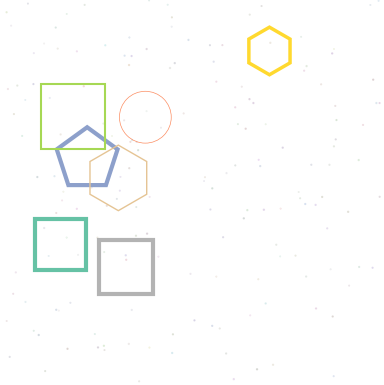[{"shape": "square", "thickness": 3, "radius": 0.33, "center": [0.157, 0.366]}, {"shape": "circle", "thickness": 0.5, "radius": 0.34, "center": [0.377, 0.696]}, {"shape": "pentagon", "thickness": 3, "radius": 0.42, "center": [0.226, 0.586]}, {"shape": "square", "thickness": 1.5, "radius": 0.42, "center": [0.189, 0.697]}, {"shape": "hexagon", "thickness": 2.5, "radius": 0.31, "center": [0.7, 0.868]}, {"shape": "hexagon", "thickness": 1, "radius": 0.43, "center": [0.307, 0.538]}, {"shape": "square", "thickness": 3, "radius": 0.35, "center": [0.326, 0.307]}]